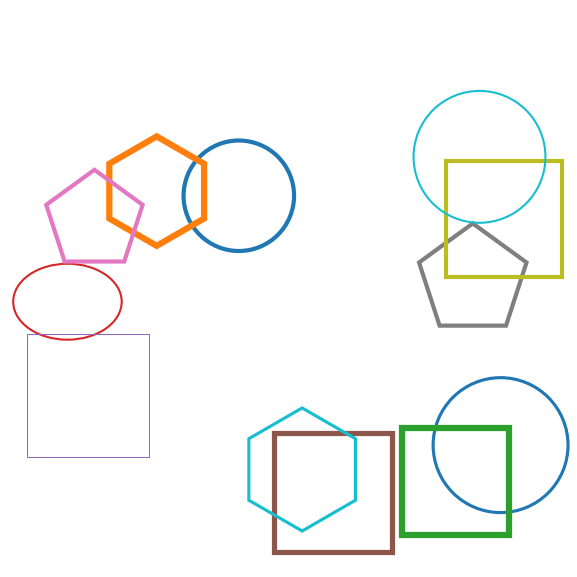[{"shape": "circle", "thickness": 1.5, "radius": 0.58, "center": [0.867, 0.228]}, {"shape": "circle", "thickness": 2, "radius": 0.48, "center": [0.414, 0.66]}, {"shape": "hexagon", "thickness": 3, "radius": 0.47, "center": [0.271, 0.668]}, {"shape": "square", "thickness": 3, "radius": 0.46, "center": [0.789, 0.165]}, {"shape": "oval", "thickness": 1, "radius": 0.47, "center": [0.117, 0.477]}, {"shape": "square", "thickness": 0.5, "radius": 0.53, "center": [0.152, 0.314]}, {"shape": "square", "thickness": 2.5, "radius": 0.51, "center": [0.577, 0.146]}, {"shape": "pentagon", "thickness": 2, "radius": 0.44, "center": [0.164, 0.617]}, {"shape": "pentagon", "thickness": 2, "radius": 0.49, "center": [0.819, 0.514]}, {"shape": "square", "thickness": 2, "radius": 0.5, "center": [0.873, 0.621]}, {"shape": "hexagon", "thickness": 1.5, "radius": 0.53, "center": [0.523, 0.186]}, {"shape": "circle", "thickness": 1, "radius": 0.57, "center": [0.83, 0.728]}]